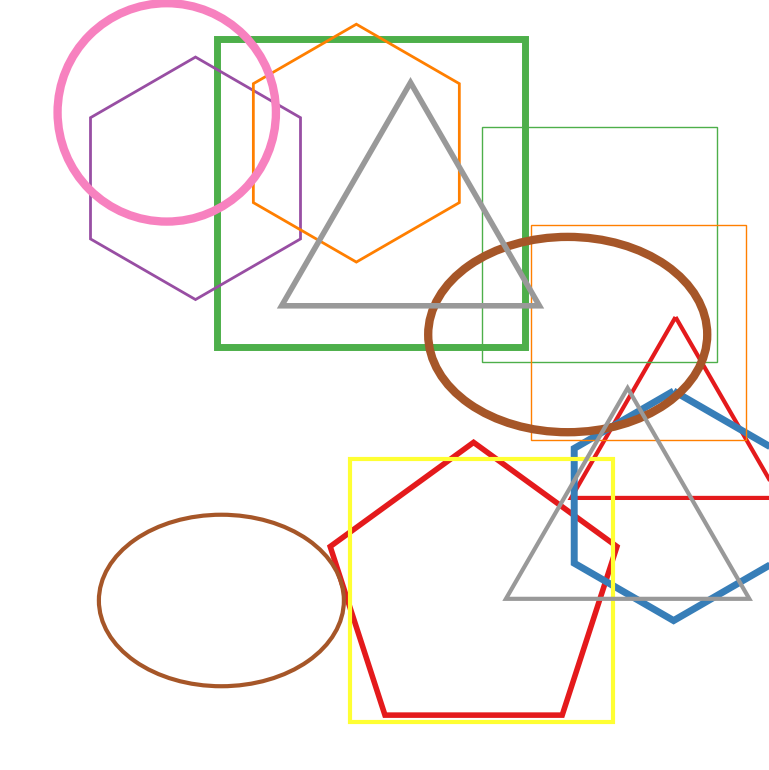[{"shape": "triangle", "thickness": 1.5, "radius": 0.78, "center": [0.877, 0.432]}, {"shape": "pentagon", "thickness": 2, "radius": 0.98, "center": [0.615, 0.23]}, {"shape": "hexagon", "thickness": 2.5, "radius": 0.75, "center": [0.875, 0.343]}, {"shape": "square", "thickness": 0.5, "radius": 0.76, "center": [0.778, 0.683]}, {"shape": "square", "thickness": 2.5, "radius": 1.0, "center": [0.482, 0.75]}, {"shape": "hexagon", "thickness": 1, "radius": 0.79, "center": [0.254, 0.768]}, {"shape": "square", "thickness": 0.5, "radius": 0.7, "center": [0.83, 0.568]}, {"shape": "hexagon", "thickness": 1, "radius": 0.77, "center": [0.463, 0.814]}, {"shape": "square", "thickness": 1.5, "radius": 0.85, "center": [0.625, 0.233]}, {"shape": "oval", "thickness": 3, "radius": 0.91, "center": [0.737, 0.566]}, {"shape": "oval", "thickness": 1.5, "radius": 0.8, "center": [0.288, 0.22]}, {"shape": "circle", "thickness": 3, "radius": 0.71, "center": [0.217, 0.854]}, {"shape": "triangle", "thickness": 2, "radius": 0.97, "center": [0.533, 0.7]}, {"shape": "triangle", "thickness": 1.5, "radius": 0.91, "center": [0.815, 0.314]}]